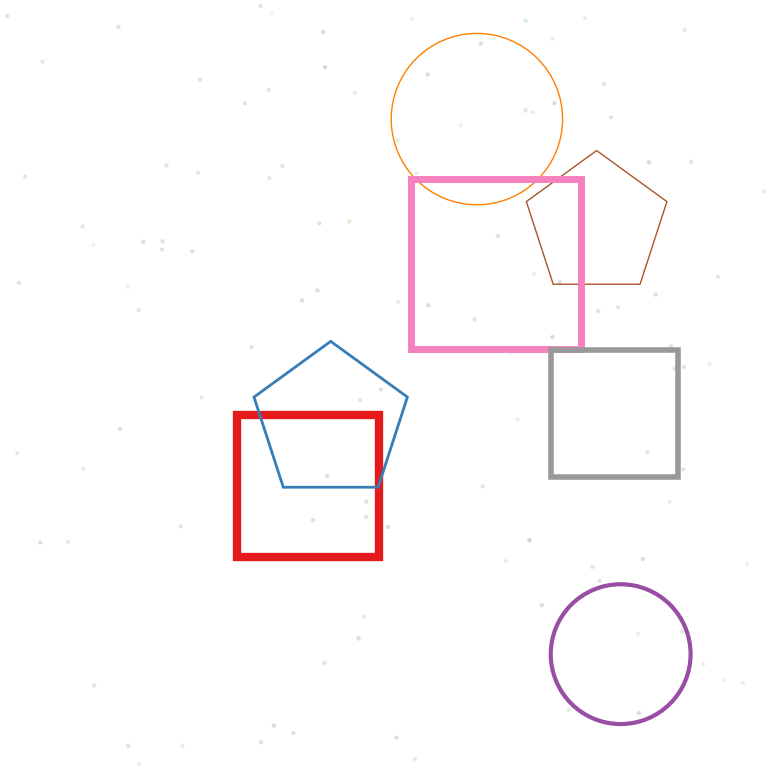[{"shape": "square", "thickness": 3, "radius": 0.46, "center": [0.4, 0.368]}, {"shape": "pentagon", "thickness": 1, "radius": 0.52, "center": [0.429, 0.452]}, {"shape": "circle", "thickness": 1.5, "radius": 0.45, "center": [0.806, 0.15]}, {"shape": "circle", "thickness": 0.5, "radius": 0.56, "center": [0.619, 0.845]}, {"shape": "pentagon", "thickness": 0.5, "radius": 0.48, "center": [0.775, 0.709]}, {"shape": "square", "thickness": 2.5, "radius": 0.55, "center": [0.644, 0.657]}, {"shape": "square", "thickness": 2, "radius": 0.41, "center": [0.799, 0.463]}]